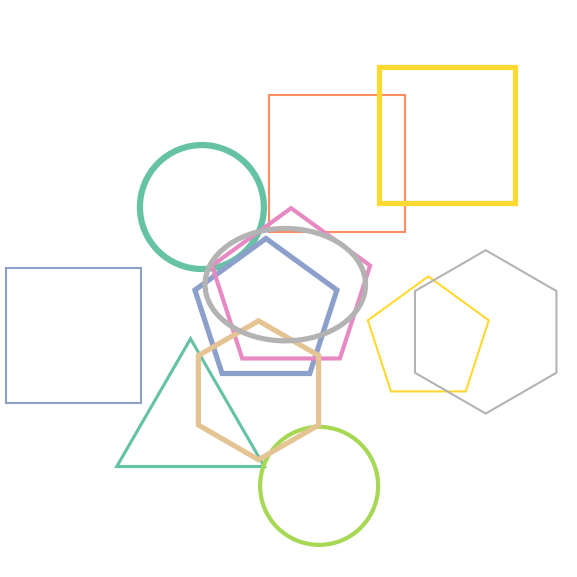[{"shape": "circle", "thickness": 3, "radius": 0.54, "center": [0.35, 0.641]}, {"shape": "triangle", "thickness": 1.5, "radius": 0.74, "center": [0.33, 0.265]}, {"shape": "square", "thickness": 1, "radius": 0.59, "center": [0.584, 0.716]}, {"shape": "pentagon", "thickness": 2.5, "radius": 0.65, "center": [0.46, 0.457]}, {"shape": "square", "thickness": 1, "radius": 0.59, "center": [0.127, 0.419]}, {"shape": "pentagon", "thickness": 2, "radius": 0.72, "center": [0.504, 0.495]}, {"shape": "circle", "thickness": 2, "radius": 0.51, "center": [0.553, 0.158]}, {"shape": "square", "thickness": 2.5, "radius": 0.59, "center": [0.774, 0.765]}, {"shape": "pentagon", "thickness": 1, "radius": 0.55, "center": [0.742, 0.41]}, {"shape": "hexagon", "thickness": 2.5, "radius": 0.6, "center": [0.448, 0.323]}, {"shape": "oval", "thickness": 2.5, "radius": 0.69, "center": [0.494, 0.506]}, {"shape": "hexagon", "thickness": 1, "radius": 0.71, "center": [0.841, 0.424]}]